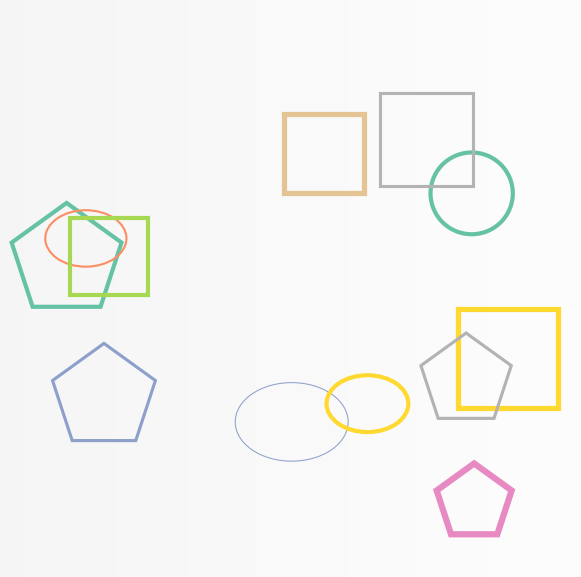[{"shape": "pentagon", "thickness": 2, "radius": 0.5, "center": [0.115, 0.548]}, {"shape": "circle", "thickness": 2, "radius": 0.35, "center": [0.811, 0.664]}, {"shape": "oval", "thickness": 1, "radius": 0.35, "center": [0.148, 0.586]}, {"shape": "oval", "thickness": 0.5, "radius": 0.49, "center": [0.502, 0.269]}, {"shape": "pentagon", "thickness": 1.5, "radius": 0.47, "center": [0.179, 0.311]}, {"shape": "pentagon", "thickness": 3, "radius": 0.34, "center": [0.816, 0.129]}, {"shape": "square", "thickness": 2, "radius": 0.33, "center": [0.188, 0.555]}, {"shape": "oval", "thickness": 2, "radius": 0.35, "center": [0.632, 0.3]}, {"shape": "square", "thickness": 2.5, "radius": 0.43, "center": [0.874, 0.379]}, {"shape": "square", "thickness": 2.5, "radius": 0.34, "center": [0.558, 0.733]}, {"shape": "pentagon", "thickness": 1.5, "radius": 0.41, "center": [0.802, 0.341]}, {"shape": "square", "thickness": 1.5, "radius": 0.4, "center": [0.734, 0.757]}]